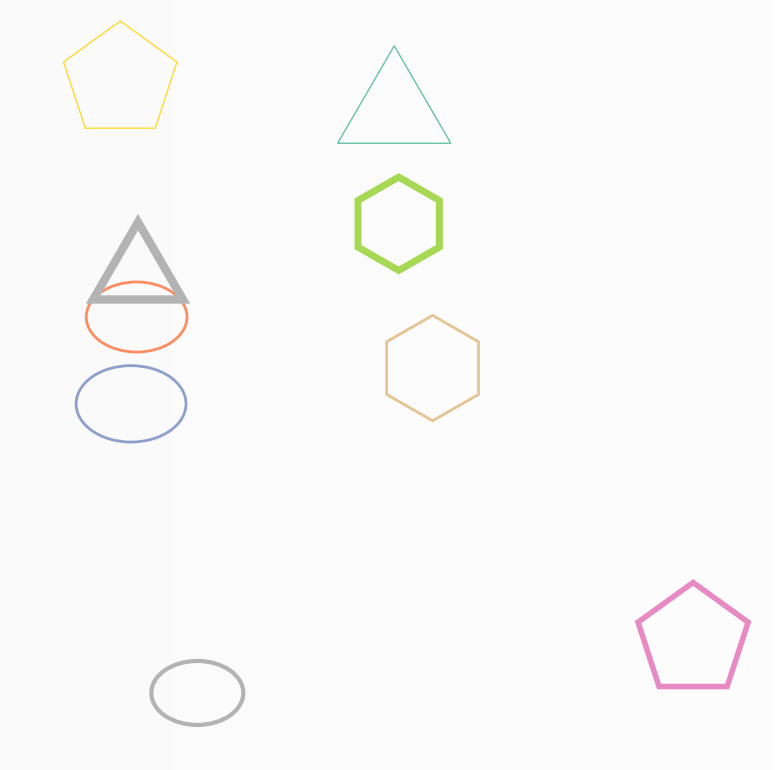[{"shape": "triangle", "thickness": 0.5, "radius": 0.42, "center": [0.509, 0.856]}, {"shape": "oval", "thickness": 1, "radius": 0.33, "center": [0.176, 0.588]}, {"shape": "oval", "thickness": 1, "radius": 0.35, "center": [0.169, 0.476]}, {"shape": "pentagon", "thickness": 2, "radius": 0.37, "center": [0.894, 0.169]}, {"shape": "hexagon", "thickness": 2.5, "radius": 0.3, "center": [0.514, 0.709]}, {"shape": "pentagon", "thickness": 0.5, "radius": 0.38, "center": [0.155, 0.896]}, {"shape": "hexagon", "thickness": 1, "radius": 0.34, "center": [0.558, 0.522]}, {"shape": "oval", "thickness": 1.5, "radius": 0.3, "center": [0.255, 0.1]}, {"shape": "triangle", "thickness": 3, "radius": 0.33, "center": [0.178, 0.645]}]